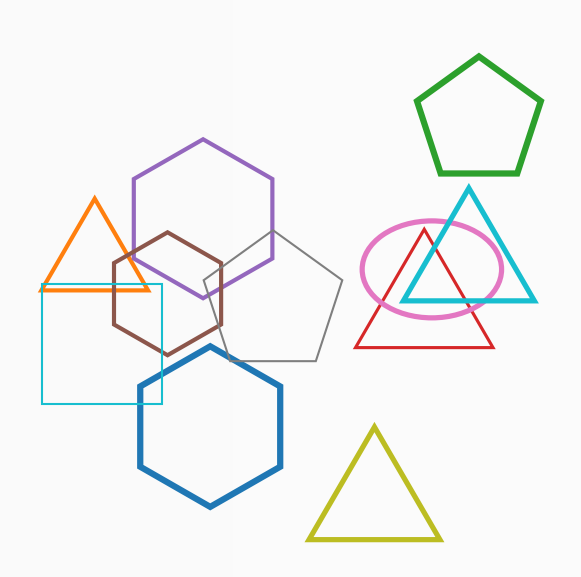[{"shape": "hexagon", "thickness": 3, "radius": 0.7, "center": [0.362, 0.26]}, {"shape": "triangle", "thickness": 2, "radius": 0.53, "center": [0.163, 0.549]}, {"shape": "pentagon", "thickness": 3, "radius": 0.56, "center": [0.824, 0.789]}, {"shape": "triangle", "thickness": 1.5, "radius": 0.68, "center": [0.73, 0.465]}, {"shape": "hexagon", "thickness": 2, "radius": 0.69, "center": [0.349, 0.62]}, {"shape": "hexagon", "thickness": 2, "radius": 0.53, "center": [0.288, 0.49]}, {"shape": "oval", "thickness": 2.5, "radius": 0.6, "center": [0.743, 0.533]}, {"shape": "pentagon", "thickness": 1, "radius": 0.63, "center": [0.47, 0.475]}, {"shape": "triangle", "thickness": 2.5, "radius": 0.65, "center": [0.644, 0.13]}, {"shape": "triangle", "thickness": 2.5, "radius": 0.65, "center": [0.807, 0.543]}, {"shape": "square", "thickness": 1, "radius": 0.52, "center": [0.175, 0.403]}]